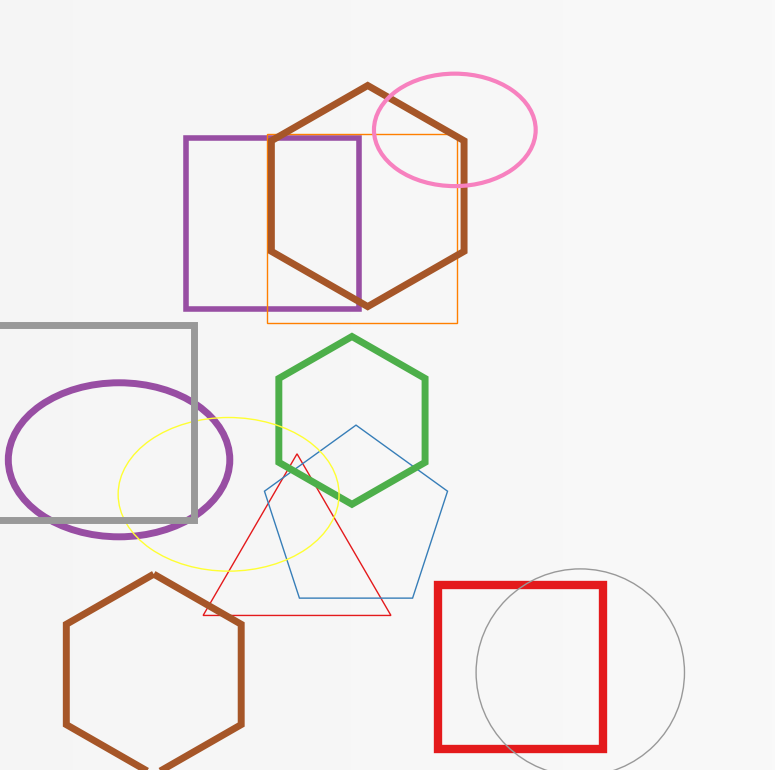[{"shape": "triangle", "thickness": 0.5, "radius": 0.7, "center": [0.383, 0.271]}, {"shape": "square", "thickness": 3, "radius": 0.53, "center": [0.672, 0.134]}, {"shape": "pentagon", "thickness": 0.5, "radius": 0.62, "center": [0.459, 0.324]}, {"shape": "hexagon", "thickness": 2.5, "radius": 0.54, "center": [0.454, 0.454]}, {"shape": "oval", "thickness": 2.5, "radius": 0.71, "center": [0.154, 0.403]}, {"shape": "square", "thickness": 2, "radius": 0.56, "center": [0.352, 0.71]}, {"shape": "square", "thickness": 0.5, "radius": 0.61, "center": [0.467, 0.704]}, {"shape": "oval", "thickness": 0.5, "radius": 0.71, "center": [0.295, 0.358]}, {"shape": "hexagon", "thickness": 2.5, "radius": 0.72, "center": [0.474, 0.745]}, {"shape": "hexagon", "thickness": 2.5, "radius": 0.65, "center": [0.198, 0.124]}, {"shape": "oval", "thickness": 1.5, "radius": 0.52, "center": [0.587, 0.831]}, {"shape": "square", "thickness": 2.5, "radius": 0.63, "center": [0.124, 0.451]}, {"shape": "circle", "thickness": 0.5, "radius": 0.67, "center": [0.749, 0.127]}]